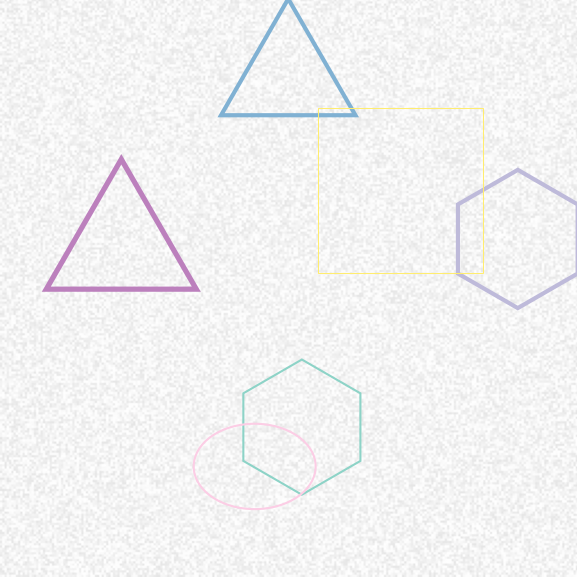[{"shape": "hexagon", "thickness": 1, "radius": 0.59, "center": [0.523, 0.26]}, {"shape": "hexagon", "thickness": 2, "radius": 0.6, "center": [0.897, 0.585]}, {"shape": "triangle", "thickness": 2, "radius": 0.67, "center": [0.499, 0.867]}, {"shape": "oval", "thickness": 1, "radius": 0.53, "center": [0.441, 0.191]}, {"shape": "triangle", "thickness": 2.5, "radius": 0.75, "center": [0.21, 0.573]}, {"shape": "square", "thickness": 0.5, "radius": 0.72, "center": [0.693, 0.669]}]